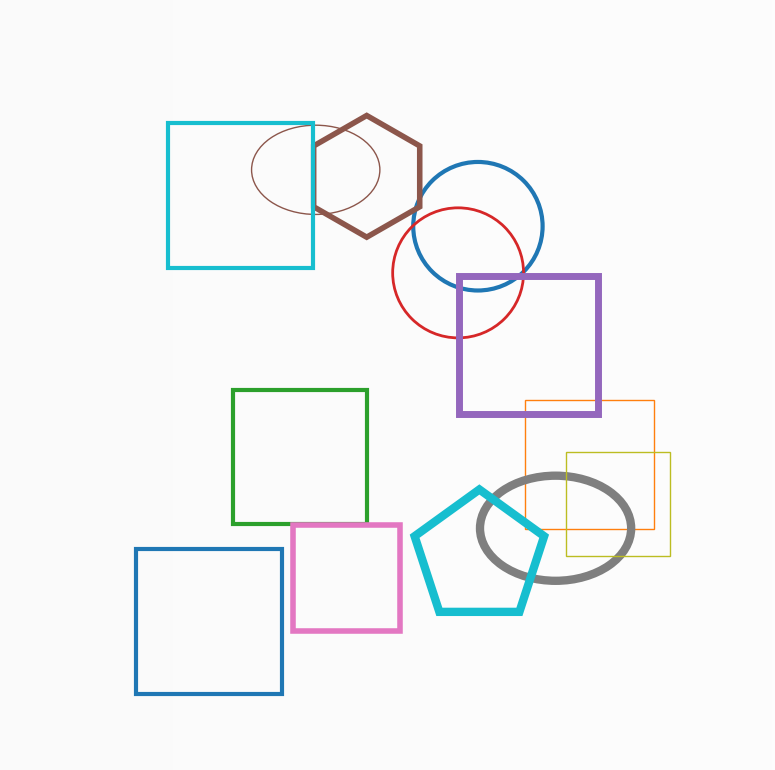[{"shape": "square", "thickness": 1.5, "radius": 0.47, "center": [0.27, 0.193]}, {"shape": "circle", "thickness": 1.5, "radius": 0.42, "center": [0.617, 0.706]}, {"shape": "square", "thickness": 0.5, "radius": 0.42, "center": [0.76, 0.396]}, {"shape": "square", "thickness": 1.5, "radius": 0.43, "center": [0.387, 0.407]}, {"shape": "circle", "thickness": 1, "radius": 0.42, "center": [0.591, 0.646]}, {"shape": "square", "thickness": 2.5, "radius": 0.45, "center": [0.681, 0.552]}, {"shape": "hexagon", "thickness": 2, "radius": 0.4, "center": [0.473, 0.771]}, {"shape": "oval", "thickness": 0.5, "radius": 0.41, "center": [0.407, 0.779]}, {"shape": "square", "thickness": 2, "radius": 0.35, "center": [0.447, 0.249]}, {"shape": "oval", "thickness": 3, "radius": 0.49, "center": [0.717, 0.314]}, {"shape": "square", "thickness": 0.5, "radius": 0.34, "center": [0.797, 0.346]}, {"shape": "pentagon", "thickness": 3, "radius": 0.44, "center": [0.619, 0.276]}, {"shape": "square", "thickness": 1.5, "radius": 0.47, "center": [0.311, 0.746]}]